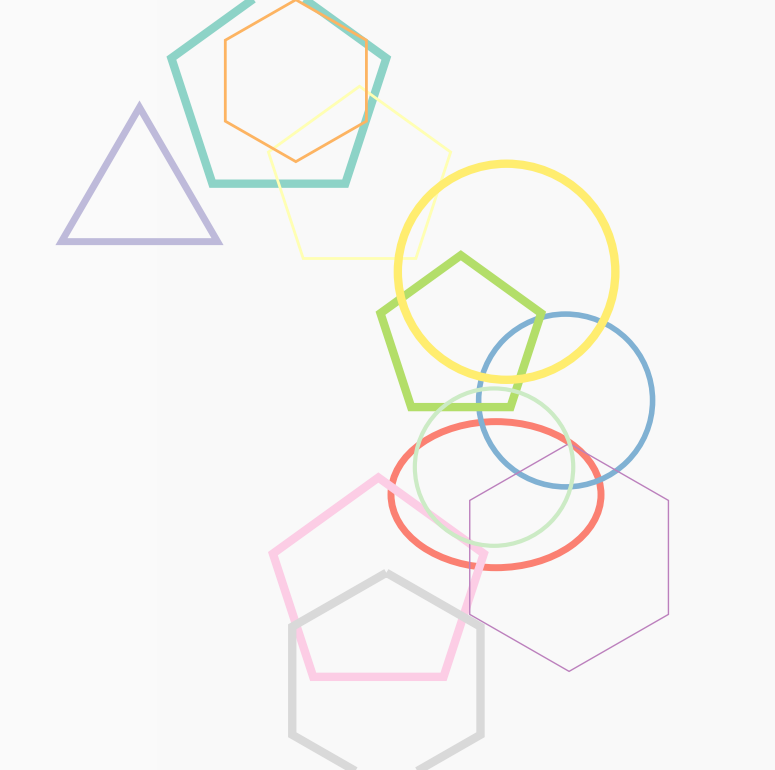[{"shape": "pentagon", "thickness": 3, "radius": 0.73, "center": [0.36, 0.879]}, {"shape": "pentagon", "thickness": 1, "radius": 0.62, "center": [0.464, 0.764]}, {"shape": "triangle", "thickness": 2.5, "radius": 0.58, "center": [0.18, 0.744]}, {"shape": "oval", "thickness": 2.5, "radius": 0.68, "center": [0.64, 0.358]}, {"shape": "circle", "thickness": 2, "radius": 0.56, "center": [0.73, 0.48]}, {"shape": "hexagon", "thickness": 1, "radius": 0.53, "center": [0.382, 0.895]}, {"shape": "pentagon", "thickness": 3, "radius": 0.55, "center": [0.595, 0.56]}, {"shape": "pentagon", "thickness": 3, "radius": 0.72, "center": [0.488, 0.237]}, {"shape": "hexagon", "thickness": 3, "radius": 0.7, "center": [0.499, 0.116]}, {"shape": "hexagon", "thickness": 0.5, "radius": 0.74, "center": [0.734, 0.276]}, {"shape": "circle", "thickness": 1.5, "radius": 0.51, "center": [0.637, 0.393]}, {"shape": "circle", "thickness": 3, "radius": 0.7, "center": [0.654, 0.647]}]